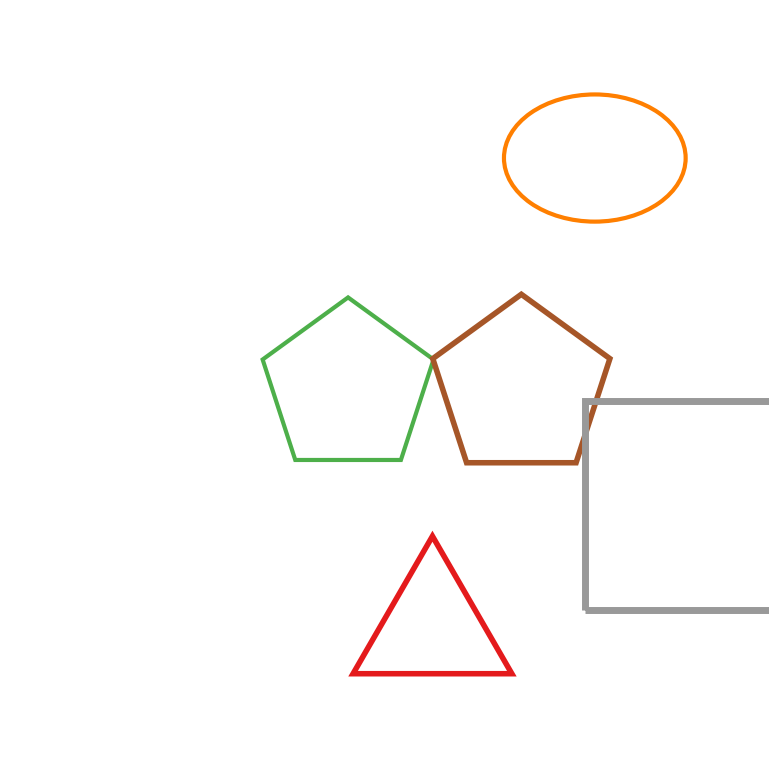[{"shape": "triangle", "thickness": 2, "radius": 0.6, "center": [0.562, 0.185]}, {"shape": "pentagon", "thickness": 1.5, "radius": 0.58, "center": [0.452, 0.497]}, {"shape": "oval", "thickness": 1.5, "radius": 0.59, "center": [0.772, 0.795]}, {"shape": "pentagon", "thickness": 2, "radius": 0.6, "center": [0.677, 0.497]}, {"shape": "square", "thickness": 2.5, "radius": 0.68, "center": [0.896, 0.344]}]